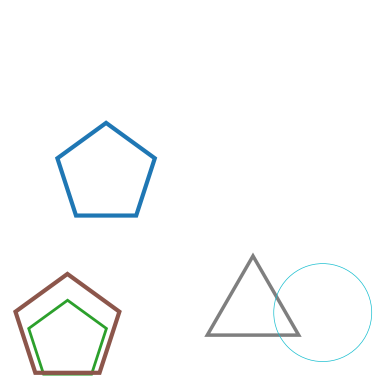[{"shape": "pentagon", "thickness": 3, "radius": 0.67, "center": [0.276, 0.548]}, {"shape": "pentagon", "thickness": 2, "radius": 0.53, "center": [0.176, 0.114]}, {"shape": "pentagon", "thickness": 3, "radius": 0.71, "center": [0.175, 0.147]}, {"shape": "triangle", "thickness": 2.5, "radius": 0.69, "center": [0.657, 0.198]}, {"shape": "circle", "thickness": 0.5, "radius": 0.64, "center": [0.838, 0.188]}]